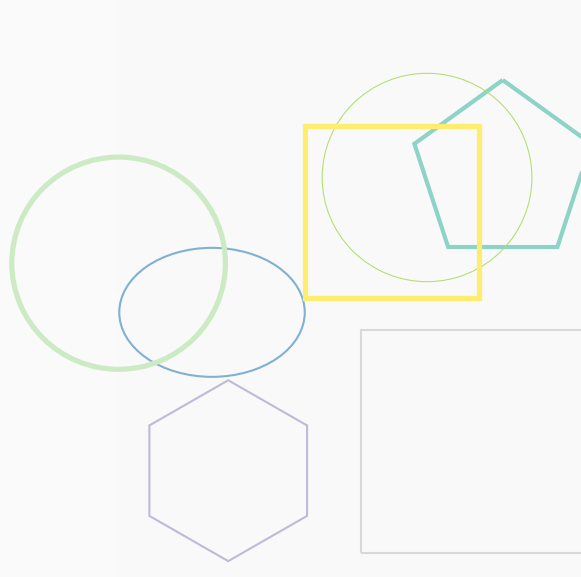[{"shape": "pentagon", "thickness": 2, "radius": 0.8, "center": [0.865, 0.701]}, {"shape": "hexagon", "thickness": 1, "radius": 0.78, "center": [0.393, 0.184]}, {"shape": "oval", "thickness": 1, "radius": 0.8, "center": [0.365, 0.458]}, {"shape": "circle", "thickness": 0.5, "radius": 0.9, "center": [0.735, 0.692]}, {"shape": "square", "thickness": 1, "radius": 0.97, "center": [0.814, 0.235]}, {"shape": "circle", "thickness": 2.5, "radius": 0.92, "center": [0.204, 0.543]}, {"shape": "square", "thickness": 2.5, "radius": 0.75, "center": [0.674, 0.632]}]